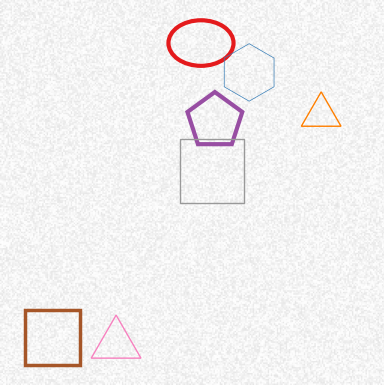[{"shape": "oval", "thickness": 3, "radius": 0.42, "center": [0.522, 0.888]}, {"shape": "hexagon", "thickness": 0.5, "radius": 0.37, "center": [0.647, 0.812]}, {"shape": "pentagon", "thickness": 3, "radius": 0.37, "center": [0.558, 0.686]}, {"shape": "triangle", "thickness": 1, "radius": 0.3, "center": [0.834, 0.702]}, {"shape": "square", "thickness": 2.5, "radius": 0.36, "center": [0.137, 0.124]}, {"shape": "triangle", "thickness": 1, "radius": 0.37, "center": [0.302, 0.107]}, {"shape": "square", "thickness": 1, "radius": 0.42, "center": [0.551, 0.557]}]